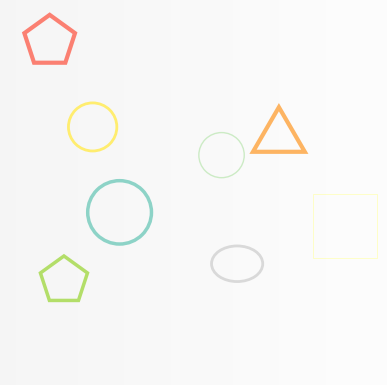[{"shape": "circle", "thickness": 2.5, "radius": 0.41, "center": [0.309, 0.448]}, {"shape": "square", "thickness": 0.5, "radius": 0.41, "center": [0.89, 0.412]}, {"shape": "pentagon", "thickness": 3, "radius": 0.34, "center": [0.128, 0.893]}, {"shape": "triangle", "thickness": 3, "radius": 0.39, "center": [0.72, 0.644]}, {"shape": "pentagon", "thickness": 2.5, "radius": 0.32, "center": [0.165, 0.271]}, {"shape": "oval", "thickness": 2, "radius": 0.33, "center": [0.612, 0.315]}, {"shape": "circle", "thickness": 1, "radius": 0.29, "center": [0.572, 0.597]}, {"shape": "circle", "thickness": 2, "radius": 0.31, "center": [0.239, 0.67]}]